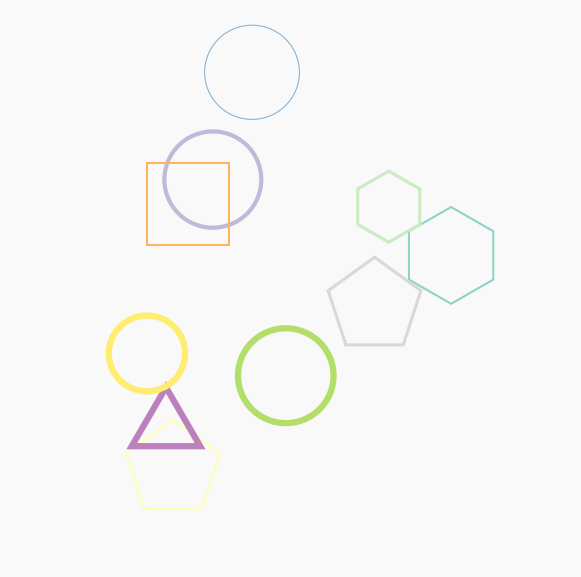[{"shape": "hexagon", "thickness": 1, "radius": 0.42, "center": [0.776, 0.557]}, {"shape": "pentagon", "thickness": 1, "radius": 0.43, "center": [0.298, 0.187]}, {"shape": "circle", "thickness": 2, "radius": 0.42, "center": [0.366, 0.688]}, {"shape": "circle", "thickness": 0.5, "radius": 0.41, "center": [0.434, 0.874]}, {"shape": "square", "thickness": 1, "radius": 0.35, "center": [0.323, 0.646]}, {"shape": "circle", "thickness": 3, "radius": 0.41, "center": [0.492, 0.349]}, {"shape": "pentagon", "thickness": 1.5, "radius": 0.42, "center": [0.644, 0.47]}, {"shape": "triangle", "thickness": 3, "radius": 0.34, "center": [0.286, 0.26]}, {"shape": "hexagon", "thickness": 1.5, "radius": 0.31, "center": [0.669, 0.641]}, {"shape": "circle", "thickness": 3, "radius": 0.33, "center": [0.253, 0.387]}]